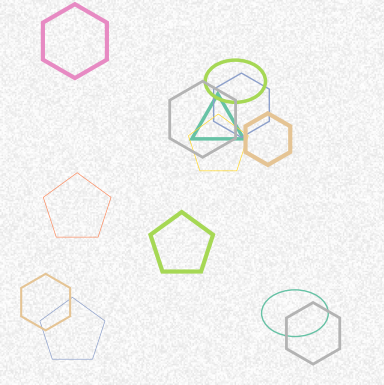[{"shape": "oval", "thickness": 1, "radius": 0.43, "center": [0.766, 0.187]}, {"shape": "triangle", "thickness": 2.5, "radius": 0.39, "center": [0.566, 0.678]}, {"shape": "pentagon", "thickness": 0.5, "radius": 0.46, "center": [0.2, 0.459]}, {"shape": "pentagon", "thickness": 0.5, "radius": 0.44, "center": [0.188, 0.139]}, {"shape": "hexagon", "thickness": 1, "radius": 0.42, "center": [0.627, 0.727]}, {"shape": "hexagon", "thickness": 3, "radius": 0.48, "center": [0.195, 0.893]}, {"shape": "oval", "thickness": 2.5, "radius": 0.39, "center": [0.611, 0.789]}, {"shape": "pentagon", "thickness": 3, "radius": 0.43, "center": [0.472, 0.364]}, {"shape": "pentagon", "thickness": 0.5, "radius": 0.41, "center": [0.567, 0.622]}, {"shape": "hexagon", "thickness": 1.5, "radius": 0.37, "center": [0.119, 0.215]}, {"shape": "hexagon", "thickness": 3, "radius": 0.34, "center": [0.696, 0.639]}, {"shape": "hexagon", "thickness": 2, "radius": 0.4, "center": [0.813, 0.134]}, {"shape": "hexagon", "thickness": 2, "radius": 0.49, "center": [0.526, 0.69]}]